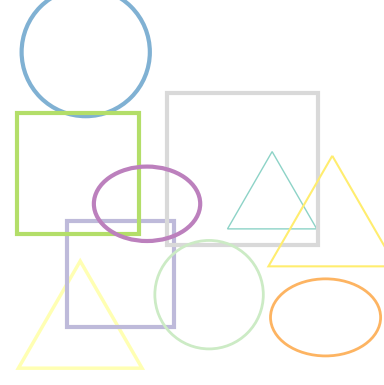[{"shape": "triangle", "thickness": 1, "radius": 0.67, "center": [0.707, 0.472]}, {"shape": "triangle", "thickness": 2.5, "radius": 0.93, "center": [0.208, 0.136]}, {"shape": "square", "thickness": 3, "radius": 0.69, "center": [0.312, 0.288]}, {"shape": "circle", "thickness": 3, "radius": 0.83, "center": [0.223, 0.865]}, {"shape": "oval", "thickness": 2, "radius": 0.71, "center": [0.846, 0.176]}, {"shape": "square", "thickness": 3, "radius": 0.79, "center": [0.203, 0.549]}, {"shape": "square", "thickness": 3, "radius": 0.98, "center": [0.631, 0.561]}, {"shape": "oval", "thickness": 3, "radius": 0.69, "center": [0.382, 0.471]}, {"shape": "circle", "thickness": 2, "radius": 0.7, "center": [0.543, 0.235]}, {"shape": "triangle", "thickness": 1.5, "radius": 0.96, "center": [0.863, 0.404]}]